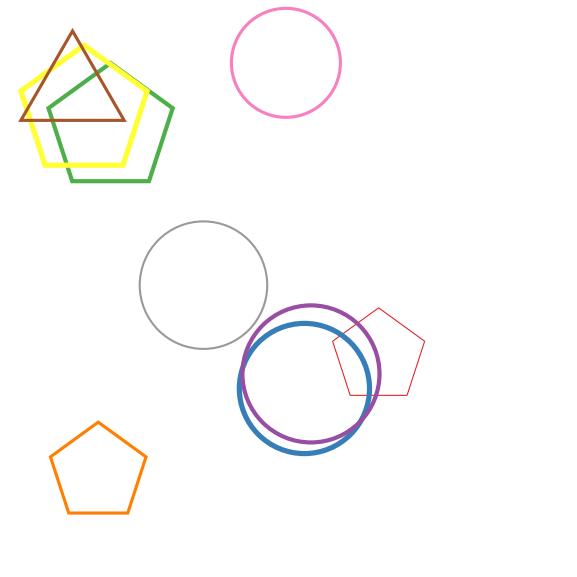[{"shape": "pentagon", "thickness": 0.5, "radius": 0.42, "center": [0.656, 0.382]}, {"shape": "circle", "thickness": 2.5, "radius": 0.56, "center": [0.527, 0.326]}, {"shape": "pentagon", "thickness": 2, "radius": 0.57, "center": [0.191, 0.777]}, {"shape": "circle", "thickness": 2, "radius": 0.59, "center": [0.538, 0.352]}, {"shape": "pentagon", "thickness": 1.5, "radius": 0.43, "center": [0.17, 0.181]}, {"shape": "pentagon", "thickness": 2.5, "radius": 0.57, "center": [0.145, 0.806]}, {"shape": "triangle", "thickness": 1.5, "radius": 0.52, "center": [0.126, 0.842]}, {"shape": "circle", "thickness": 1.5, "radius": 0.47, "center": [0.495, 0.89]}, {"shape": "circle", "thickness": 1, "radius": 0.55, "center": [0.352, 0.505]}]